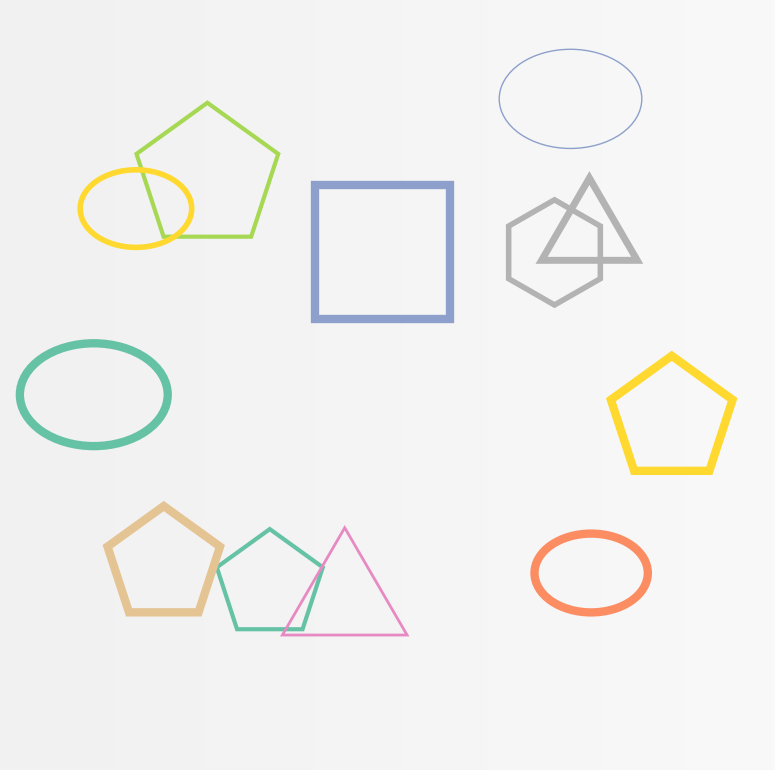[{"shape": "oval", "thickness": 3, "radius": 0.48, "center": [0.121, 0.487]}, {"shape": "pentagon", "thickness": 1.5, "radius": 0.36, "center": [0.348, 0.241]}, {"shape": "oval", "thickness": 3, "radius": 0.37, "center": [0.763, 0.256]}, {"shape": "oval", "thickness": 0.5, "radius": 0.46, "center": [0.736, 0.872]}, {"shape": "square", "thickness": 3, "radius": 0.44, "center": [0.493, 0.673]}, {"shape": "triangle", "thickness": 1, "radius": 0.46, "center": [0.445, 0.222]}, {"shape": "pentagon", "thickness": 1.5, "radius": 0.48, "center": [0.268, 0.77]}, {"shape": "pentagon", "thickness": 3, "radius": 0.41, "center": [0.867, 0.455]}, {"shape": "oval", "thickness": 2, "radius": 0.36, "center": [0.175, 0.729]}, {"shape": "pentagon", "thickness": 3, "radius": 0.38, "center": [0.211, 0.266]}, {"shape": "triangle", "thickness": 2.5, "radius": 0.36, "center": [0.761, 0.698]}, {"shape": "hexagon", "thickness": 2, "radius": 0.34, "center": [0.715, 0.672]}]